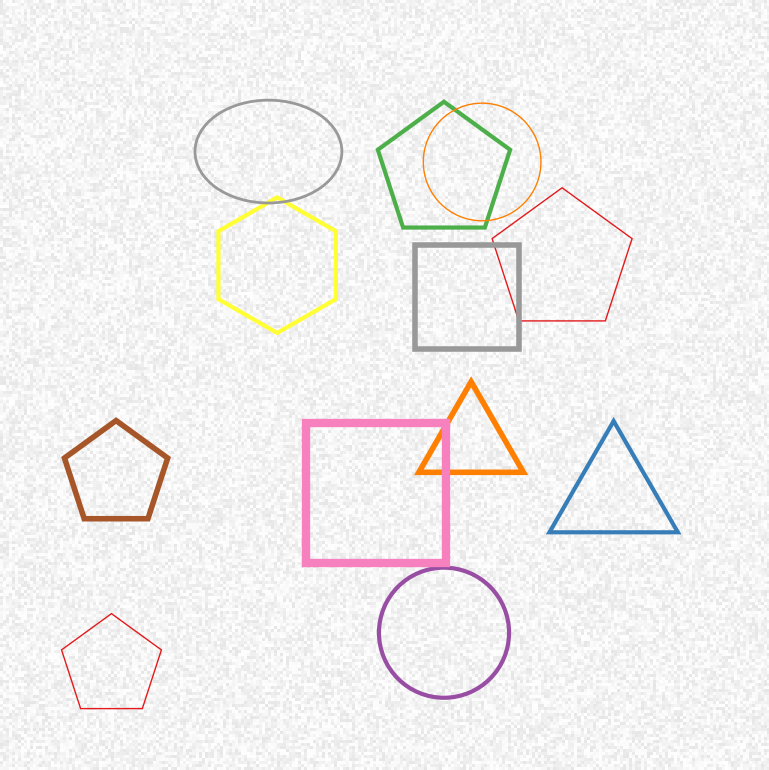[{"shape": "pentagon", "thickness": 0.5, "radius": 0.48, "center": [0.73, 0.661]}, {"shape": "pentagon", "thickness": 0.5, "radius": 0.34, "center": [0.145, 0.135]}, {"shape": "triangle", "thickness": 1.5, "radius": 0.48, "center": [0.797, 0.357]}, {"shape": "pentagon", "thickness": 1.5, "radius": 0.45, "center": [0.577, 0.778]}, {"shape": "circle", "thickness": 1.5, "radius": 0.42, "center": [0.577, 0.178]}, {"shape": "circle", "thickness": 0.5, "radius": 0.38, "center": [0.626, 0.79]}, {"shape": "triangle", "thickness": 2, "radius": 0.39, "center": [0.612, 0.426]}, {"shape": "hexagon", "thickness": 1.5, "radius": 0.44, "center": [0.36, 0.656]}, {"shape": "pentagon", "thickness": 2, "radius": 0.35, "center": [0.151, 0.383]}, {"shape": "square", "thickness": 3, "radius": 0.46, "center": [0.489, 0.36]}, {"shape": "oval", "thickness": 1, "radius": 0.48, "center": [0.349, 0.803]}, {"shape": "square", "thickness": 2, "radius": 0.34, "center": [0.607, 0.615]}]